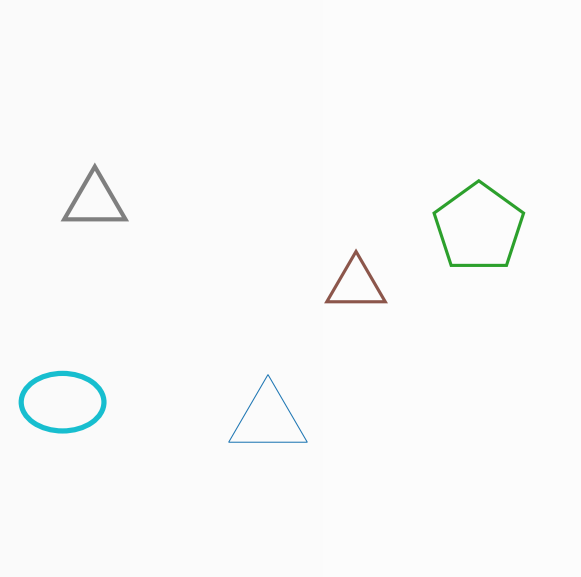[{"shape": "triangle", "thickness": 0.5, "radius": 0.39, "center": [0.461, 0.272]}, {"shape": "pentagon", "thickness": 1.5, "radius": 0.4, "center": [0.824, 0.605]}, {"shape": "triangle", "thickness": 1.5, "radius": 0.29, "center": [0.613, 0.506]}, {"shape": "triangle", "thickness": 2, "radius": 0.3, "center": [0.163, 0.65]}, {"shape": "oval", "thickness": 2.5, "radius": 0.36, "center": [0.108, 0.303]}]